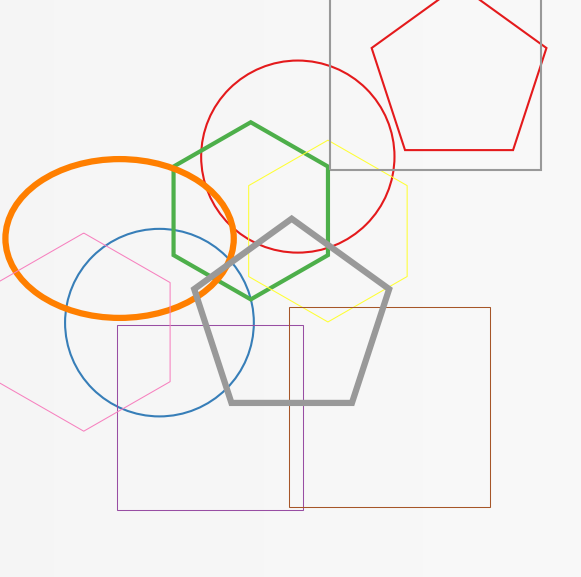[{"shape": "pentagon", "thickness": 1, "radius": 0.79, "center": [0.79, 0.867]}, {"shape": "circle", "thickness": 1, "radius": 0.83, "center": [0.512, 0.728]}, {"shape": "circle", "thickness": 1, "radius": 0.81, "center": [0.274, 0.44]}, {"shape": "hexagon", "thickness": 2, "radius": 0.77, "center": [0.431, 0.634]}, {"shape": "square", "thickness": 0.5, "radius": 0.8, "center": [0.362, 0.277]}, {"shape": "oval", "thickness": 3, "radius": 0.98, "center": [0.206, 0.586]}, {"shape": "hexagon", "thickness": 0.5, "radius": 0.79, "center": [0.564, 0.599]}, {"shape": "square", "thickness": 0.5, "radius": 0.87, "center": [0.671, 0.294]}, {"shape": "hexagon", "thickness": 0.5, "radius": 0.86, "center": [0.144, 0.424]}, {"shape": "square", "thickness": 1, "radius": 0.91, "center": [0.749, 0.886]}, {"shape": "pentagon", "thickness": 3, "radius": 0.88, "center": [0.502, 0.444]}]